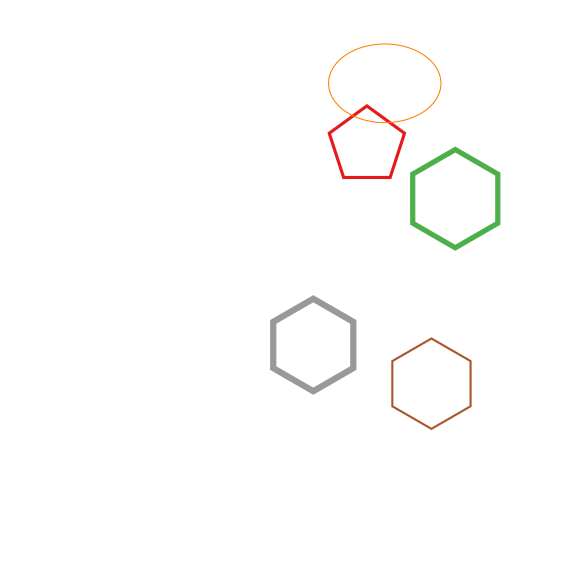[{"shape": "pentagon", "thickness": 1.5, "radius": 0.34, "center": [0.635, 0.747]}, {"shape": "hexagon", "thickness": 2.5, "radius": 0.43, "center": [0.788, 0.655]}, {"shape": "oval", "thickness": 0.5, "radius": 0.49, "center": [0.666, 0.855]}, {"shape": "hexagon", "thickness": 1, "radius": 0.39, "center": [0.747, 0.335]}, {"shape": "hexagon", "thickness": 3, "radius": 0.4, "center": [0.542, 0.402]}]